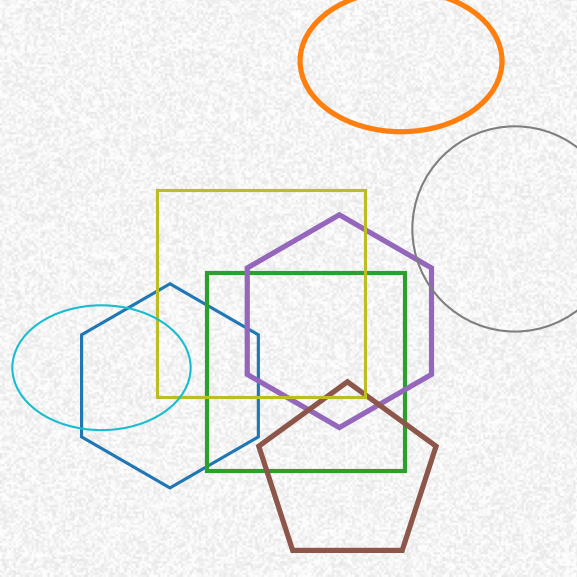[{"shape": "hexagon", "thickness": 1.5, "radius": 0.88, "center": [0.294, 0.331]}, {"shape": "oval", "thickness": 2.5, "radius": 0.87, "center": [0.694, 0.893]}, {"shape": "square", "thickness": 2, "radius": 0.86, "center": [0.53, 0.355]}, {"shape": "hexagon", "thickness": 2.5, "radius": 0.92, "center": [0.588, 0.443]}, {"shape": "pentagon", "thickness": 2.5, "radius": 0.81, "center": [0.602, 0.177]}, {"shape": "circle", "thickness": 1, "radius": 0.89, "center": [0.892, 0.603]}, {"shape": "square", "thickness": 1.5, "radius": 0.9, "center": [0.452, 0.491]}, {"shape": "oval", "thickness": 1, "radius": 0.77, "center": [0.176, 0.362]}]